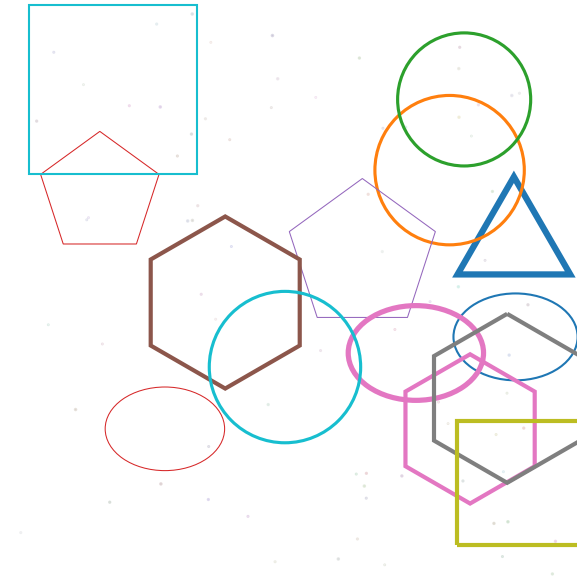[{"shape": "triangle", "thickness": 3, "radius": 0.56, "center": [0.89, 0.58]}, {"shape": "oval", "thickness": 1, "radius": 0.54, "center": [0.893, 0.416]}, {"shape": "circle", "thickness": 1.5, "radius": 0.65, "center": [0.779, 0.705]}, {"shape": "circle", "thickness": 1.5, "radius": 0.58, "center": [0.804, 0.827]}, {"shape": "pentagon", "thickness": 0.5, "radius": 0.54, "center": [0.173, 0.664]}, {"shape": "oval", "thickness": 0.5, "radius": 0.52, "center": [0.286, 0.257]}, {"shape": "pentagon", "thickness": 0.5, "radius": 0.66, "center": [0.627, 0.557]}, {"shape": "hexagon", "thickness": 2, "radius": 0.74, "center": [0.39, 0.475]}, {"shape": "oval", "thickness": 2.5, "radius": 0.59, "center": [0.72, 0.388]}, {"shape": "hexagon", "thickness": 2, "radius": 0.65, "center": [0.814, 0.256]}, {"shape": "hexagon", "thickness": 2, "radius": 0.73, "center": [0.878, 0.309]}, {"shape": "square", "thickness": 2, "radius": 0.54, "center": [0.899, 0.163]}, {"shape": "square", "thickness": 1, "radius": 0.73, "center": [0.196, 0.844]}, {"shape": "circle", "thickness": 1.5, "radius": 0.66, "center": [0.493, 0.364]}]